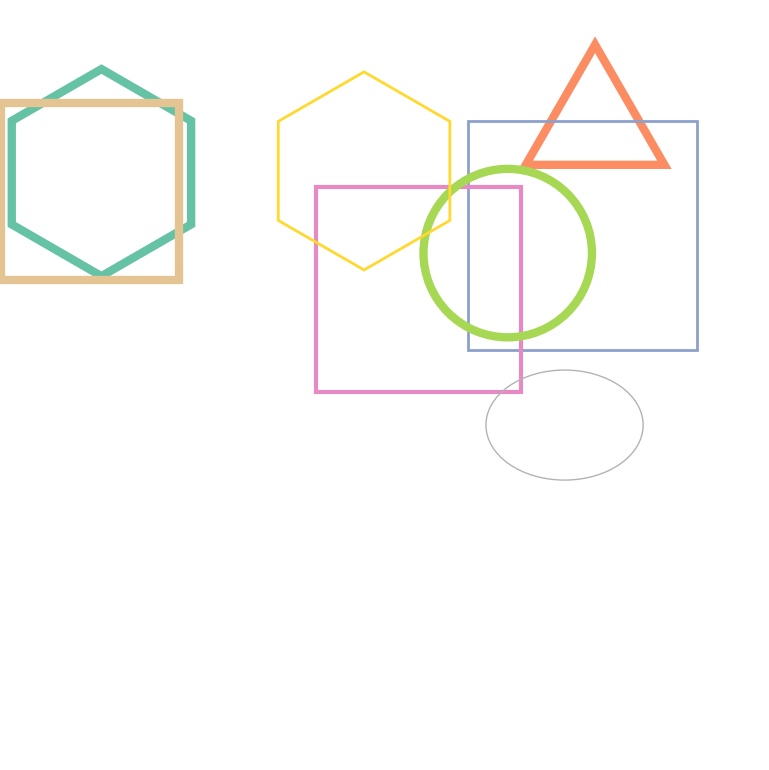[{"shape": "hexagon", "thickness": 3, "radius": 0.67, "center": [0.132, 0.776]}, {"shape": "triangle", "thickness": 3, "radius": 0.52, "center": [0.773, 0.838]}, {"shape": "square", "thickness": 1, "radius": 0.74, "center": [0.757, 0.694]}, {"shape": "square", "thickness": 1.5, "radius": 0.67, "center": [0.544, 0.624]}, {"shape": "circle", "thickness": 3, "radius": 0.55, "center": [0.659, 0.671]}, {"shape": "hexagon", "thickness": 1, "radius": 0.64, "center": [0.473, 0.778]}, {"shape": "square", "thickness": 3, "radius": 0.58, "center": [0.117, 0.752]}, {"shape": "oval", "thickness": 0.5, "radius": 0.51, "center": [0.733, 0.448]}]